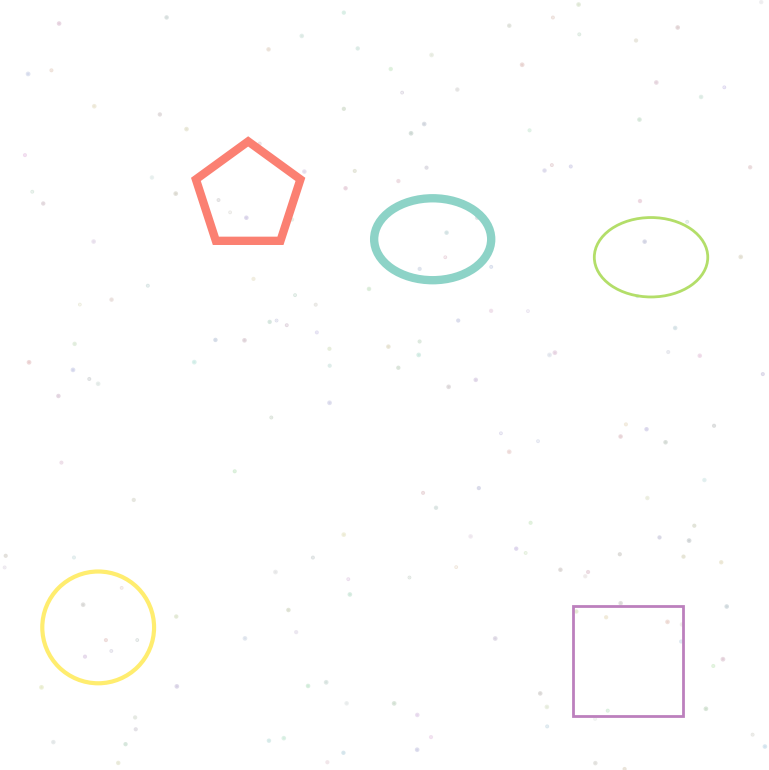[{"shape": "oval", "thickness": 3, "radius": 0.38, "center": [0.562, 0.689]}, {"shape": "pentagon", "thickness": 3, "radius": 0.36, "center": [0.322, 0.745]}, {"shape": "oval", "thickness": 1, "radius": 0.37, "center": [0.846, 0.666]}, {"shape": "square", "thickness": 1, "radius": 0.36, "center": [0.816, 0.141]}, {"shape": "circle", "thickness": 1.5, "radius": 0.36, "center": [0.128, 0.185]}]